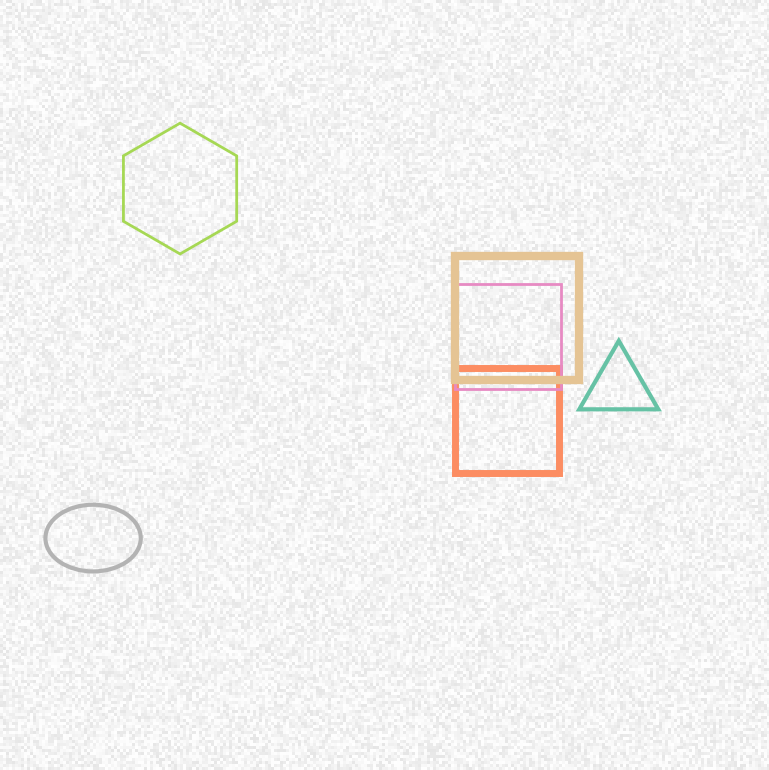[{"shape": "triangle", "thickness": 1.5, "radius": 0.3, "center": [0.804, 0.498]}, {"shape": "square", "thickness": 2.5, "radius": 0.34, "center": [0.658, 0.454]}, {"shape": "square", "thickness": 1, "radius": 0.34, "center": [0.66, 0.563]}, {"shape": "hexagon", "thickness": 1, "radius": 0.42, "center": [0.234, 0.755]}, {"shape": "square", "thickness": 3, "radius": 0.4, "center": [0.672, 0.587]}, {"shape": "oval", "thickness": 1.5, "radius": 0.31, "center": [0.121, 0.301]}]